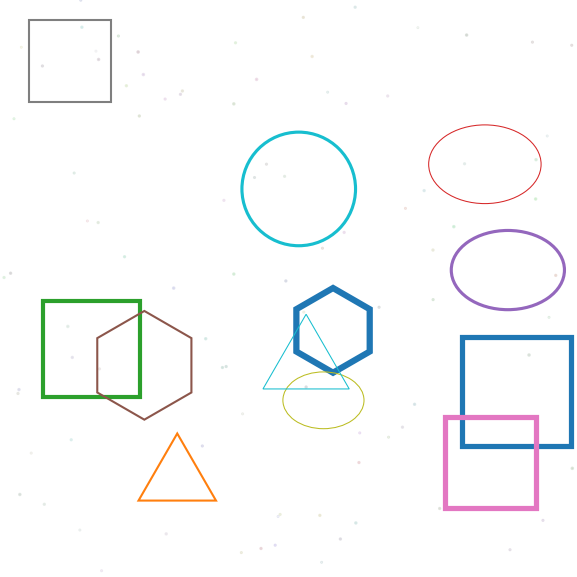[{"shape": "hexagon", "thickness": 3, "radius": 0.37, "center": [0.577, 0.427]}, {"shape": "square", "thickness": 2.5, "radius": 0.47, "center": [0.895, 0.321]}, {"shape": "triangle", "thickness": 1, "radius": 0.39, "center": [0.307, 0.171]}, {"shape": "square", "thickness": 2, "radius": 0.42, "center": [0.158, 0.395]}, {"shape": "oval", "thickness": 0.5, "radius": 0.49, "center": [0.84, 0.715]}, {"shape": "oval", "thickness": 1.5, "radius": 0.49, "center": [0.879, 0.531]}, {"shape": "hexagon", "thickness": 1, "radius": 0.47, "center": [0.25, 0.367]}, {"shape": "square", "thickness": 2.5, "radius": 0.39, "center": [0.85, 0.198]}, {"shape": "square", "thickness": 1, "radius": 0.36, "center": [0.122, 0.893]}, {"shape": "oval", "thickness": 0.5, "radius": 0.35, "center": [0.56, 0.306]}, {"shape": "triangle", "thickness": 0.5, "radius": 0.43, "center": [0.53, 0.369]}, {"shape": "circle", "thickness": 1.5, "radius": 0.49, "center": [0.517, 0.672]}]